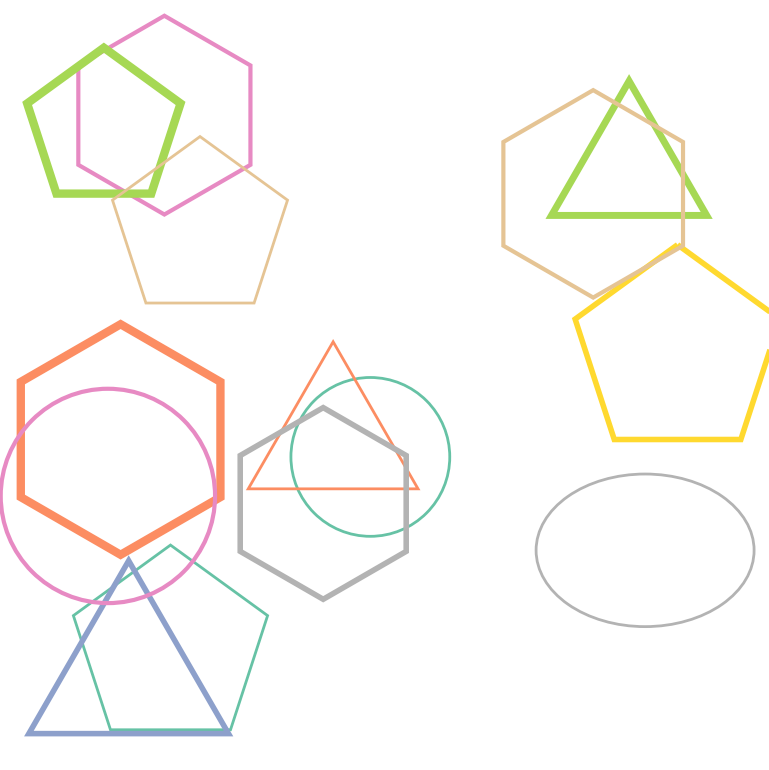[{"shape": "circle", "thickness": 1, "radius": 0.52, "center": [0.481, 0.407]}, {"shape": "pentagon", "thickness": 1, "radius": 0.66, "center": [0.221, 0.16]}, {"shape": "hexagon", "thickness": 3, "radius": 0.75, "center": [0.157, 0.429]}, {"shape": "triangle", "thickness": 1, "radius": 0.64, "center": [0.433, 0.429]}, {"shape": "triangle", "thickness": 2, "radius": 0.75, "center": [0.167, 0.122]}, {"shape": "hexagon", "thickness": 1.5, "radius": 0.65, "center": [0.213, 0.85]}, {"shape": "circle", "thickness": 1.5, "radius": 0.7, "center": [0.14, 0.356]}, {"shape": "triangle", "thickness": 2.5, "radius": 0.58, "center": [0.817, 0.778]}, {"shape": "pentagon", "thickness": 3, "radius": 0.52, "center": [0.135, 0.833]}, {"shape": "pentagon", "thickness": 2, "radius": 0.7, "center": [0.88, 0.542]}, {"shape": "hexagon", "thickness": 1.5, "radius": 0.67, "center": [0.77, 0.748]}, {"shape": "pentagon", "thickness": 1, "radius": 0.6, "center": [0.26, 0.703]}, {"shape": "hexagon", "thickness": 2, "radius": 0.62, "center": [0.42, 0.346]}, {"shape": "oval", "thickness": 1, "radius": 0.71, "center": [0.838, 0.285]}]